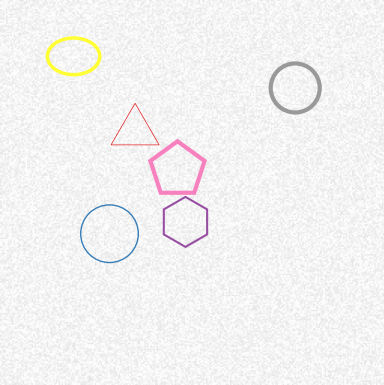[{"shape": "triangle", "thickness": 0.5, "radius": 0.36, "center": [0.351, 0.66]}, {"shape": "circle", "thickness": 1, "radius": 0.37, "center": [0.284, 0.393]}, {"shape": "hexagon", "thickness": 1.5, "radius": 0.32, "center": [0.482, 0.424]}, {"shape": "oval", "thickness": 2.5, "radius": 0.34, "center": [0.191, 0.854]}, {"shape": "pentagon", "thickness": 3, "radius": 0.37, "center": [0.461, 0.559]}, {"shape": "circle", "thickness": 3, "radius": 0.32, "center": [0.767, 0.772]}]